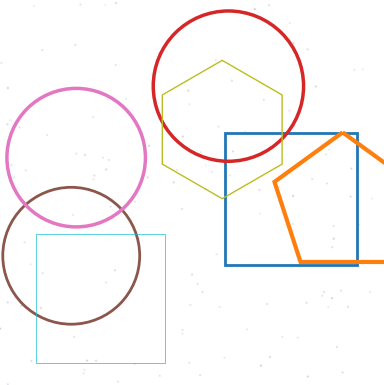[{"shape": "square", "thickness": 2, "radius": 0.86, "center": [0.756, 0.483]}, {"shape": "pentagon", "thickness": 3, "radius": 0.93, "center": [0.89, 0.47]}, {"shape": "circle", "thickness": 2.5, "radius": 0.98, "center": [0.593, 0.776]}, {"shape": "circle", "thickness": 2, "radius": 0.89, "center": [0.185, 0.336]}, {"shape": "circle", "thickness": 2.5, "radius": 0.9, "center": [0.198, 0.591]}, {"shape": "hexagon", "thickness": 1, "radius": 0.9, "center": [0.577, 0.664]}, {"shape": "square", "thickness": 0.5, "radius": 0.84, "center": [0.261, 0.224]}]